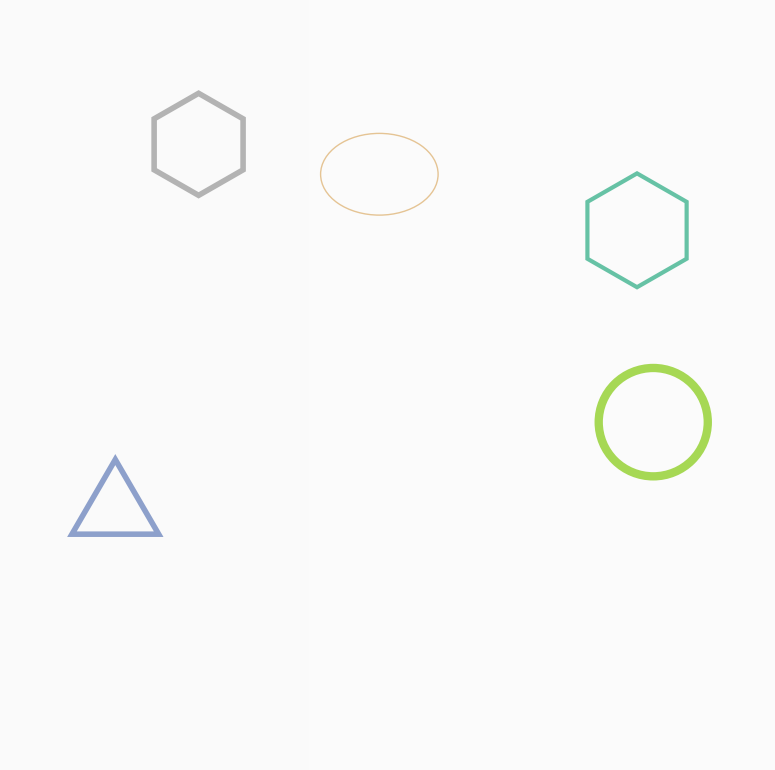[{"shape": "hexagon", "thickness": 1.5, "radius": 0.37, "center": [0.822, 0.701]}, {"shape": "triangle", "thickness": 2, "radius": 0.32, "center": [0.149, 0.339]}, {"shape": "circle", "thickness": 3, "radius": 0.35, "center": [0.843, 0.452]}, {"shape": "oval", "thickness": 0.5, "radius": 0.38, "center": [0.489, 0.774]}, {"shape": "hexagon", "thickness": 2, "radius": 0.33, "center": [0.256, 0.813]}]